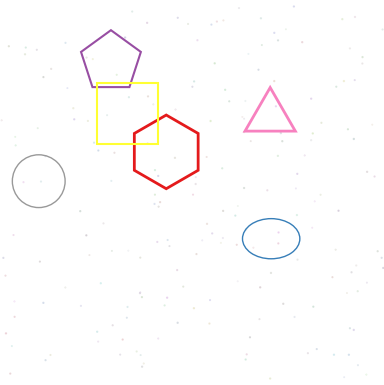[{"shape": "hexagon", "thickness": 2, "radius": 0.48, "center": [0.432, 0.606]}, {"shape": "oval", "thickness": 1, "radius": 0.37, "center": [0.704, 0.38]}, {"shape": "pentagon", "thickness": 1.5, "radius": 0.41, "center": [0.288, 0.84]}, {"shape": "square", "thickness": 1.5, "radius": 0.4, "center": [0.331, 0.706]}, {"shape": "triangle", "thickness": 2, "radius": 0.38, "center": [0.702, 0.697]}, {"shape": "circle", "thickness": 1, "radius": 0.34, "center": [0.101, 0.529]}]